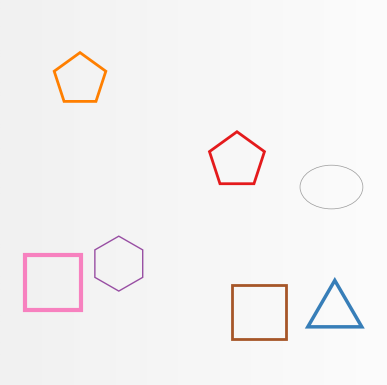[{"shape": "pentagon", "thickness": 2, "radius": 0.37, "center": [0.612, 0.583]}, {"shape": "triangle", "thickness": 2.5, "radius": 0.4, "center": [0.864, 0.191]}, {"shape": "hexagon", "thickness": 1, "radius": 0.36, "center": [0.307, 0.315]}, {"shape": "pentagon", "thickness": 2, "radius": 0.35, "center": [0.206, 0.793]}, {"shape": "square", "thickness": 2, "radius": 0.35, "center": [0.668, 0.19]}, {"shape": "square", "thickness": 3, "radius": 0.36, "center": [0.137, 0.266]}, {"shape": "oval", "thickness": 0.5, "radius": 0.41, "center": [0.855, 0.514]}]